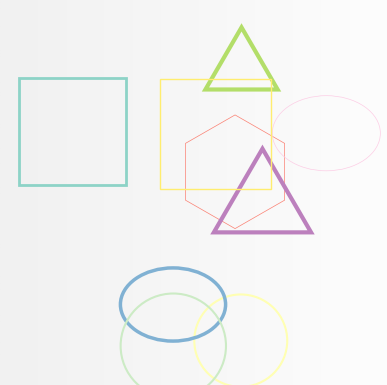[{"shape": "square", "thickness": 2, "radius": 0.69, "center": [0.187, 0.657]}, {"shape": "circle", "thickness": 1.5, "radius": 0.6, "center": [0.621, 0.115]}, {"shape": "hexagon", "thickness": 0.5, "radius": 0.74, "center": [0.607, 0.554]}, {"shape": "oval", "thickness": 2.5, "radius": 0.68, "center": [0.446, 0.209]}, {"shape": "triangle", "thickness": 3, "radius": 0.54, "center": [0.623, 0.821]}, {"shape": "oval", "thickness": 0.5, "radius": 0.7, "center": [0.842, 0.654]}, {"shape": "triangle", "thickness": 3, "radius": 0.72, "center": [0.677, 0.469]}, {"shape": "circle", "thickness": 1.5, "radius": 0.68, "center": [0.447, 0.102]}, {"shape": "square", "thickness": 1, "radius": 0.71, "center": [0.557, 0.651]}]